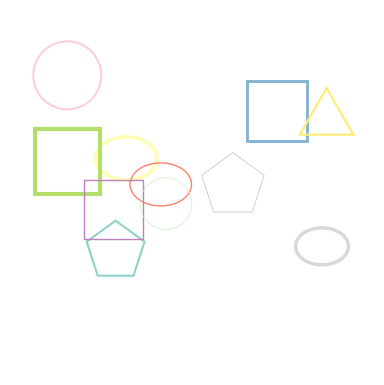[{"shape": "pentagon", "thickness": 1.5, "radius": 0.4, "center": [0.3, 0.348]}, {"shape": "oval", "thickness": 2.5, "radius": 0.4, "center": [0.328, 0.588]}, {"shape": "pentagon", "thickness": 0.5, "radius": 0.43, "center": [0.605, 0.518]}, {"shape": "oval", "thickness": 1, "radius": 0.4, "center": [0.418, 0.521]}, {"shape": "square", "thickness": 2, "radius": 0.39, "center": [0.718, 0.711]}, {"shape": "square", "thickness": 3, "radius": 0.42, "center": [0.177, 0.58]}, {"shape": "circle", "thickness": 1.5, "radius": 0.44, "center": [0.175, 0.804]}, {"shape": "oval", "thickness": 2.5, "radius": 0.34, "center": [0.836, 0.36]}, {"shape": "square", "thickness": 1, "radius": 0.38, "center": [0.294, 0.455]}, {"shape": "circle", "thickness": 0.5, "radius": 0.34, "center": [0.431, 0.471]}, {"shape": "triangle", "thickness": 1.5, "radius": 0.4, "center": [0.848, 0.69]}]